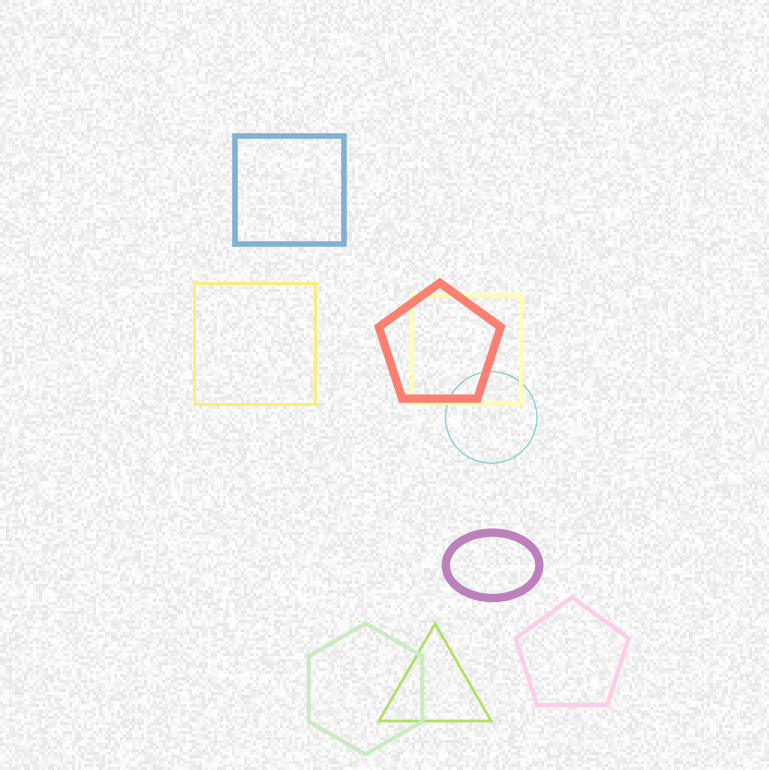[{"shape": "circle", "thickness": 0.5, "radius": 0.3, "center": [0.638, 0.458]}, {"shape": "square", "thickness": 1.5, "radius": 0.35, "center": [0.606, 0.547]}, {"shape": "pentagon", "thickness": 3, "radius": 0.42, "center": [0.571, 0.55]}, {"shape": "square", "thickness": 2, "radius": 0.35, "center": [0.376, 0.753]}, {"shape": "triangle", "thickness": 1, "radius": 0.42, "center": [0.565, 0.106]}, {"shape": "pentagon", "thickness": 1.5, "radius": 0.39, "center": [0.743, 0.147]}, {"shape": "oval", "thickness": 3, "radius": 0.3, "center": [0.64, 0.266]}, {"shape": "hexagon", "thickness": 1.5, "radius": 0.43, "center": [0.475, 0.105]}, {"shape": "square", "thickness": 1, "radius": 0.39, "center": [0.33, 0.553]}]